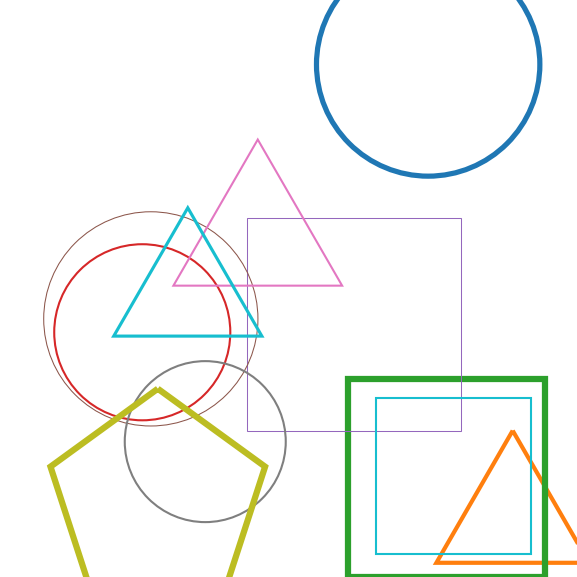[{"shape": "circle", "thickness": 2.5, "radius": 0.97, "center": [0.741, 0.887]}, {"shape": "triangle", "thickness": 2, "radius": 0.76, "center": [0.888, 0.101]}, {"shape": "square", "thickness": 3, "radius": 0.85, "center": [0.774, 0.171]}, {"shape": "circle", "thickness": 1, "radius": 0.76, "center": [0.246, 0.424]}, {"shape": "square", "thickness": 0.5, "radius": 0.92, "center": [0.613, 0.437]}, {"shape": "circle", "thickness": 0.5, "radius": 0.93, "center": [0.261, 0.447]}, {"shape": "triangle", "thickness": 1, "radius": 0.84, "center": [0.446, 0.589]}, {"shape": "circle", "thickness": 1, "radius": 0.7, "center": [0.355, 0.234]}, {"shape": "pentagon", "thickness": 3, "radius": 0.98, "center": [0.273, 0.131]}, {"shape": "square", "thickness": 1, "radius": 0.67, "center": [0.785, 0.175]}, {"shape": "triangle", "thickness": 1.5, "radius": 0.74, "center": [0.325, 0.491]}]